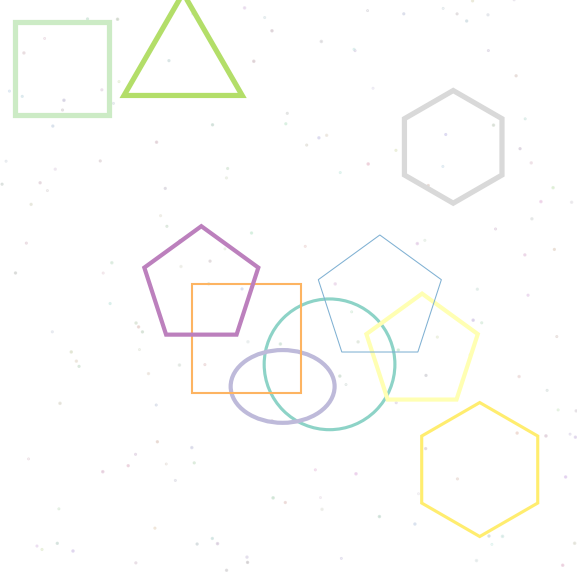[{"shape": "circle", "thickness": 1.5, "radius": 0.57, "center": [0.571, 0.368]}, {"shape": "pentagon", "thickness": 2, "radius": 0.51, "center": [0.731, 0.389]}, {"shape": "oval", "thickness": 2, "radius": 0.45, "center": [0.489, 0.33]}, {"shape": "pentagon", "thickness": 0.5, "radius": 0.56, "center": [0.658, 0.48]}, {"shape": "square", "thickness": 1, "radius": 0.47, "center": [0.427, 0.414]}, {"shape": "triangle", "thickness": 2.5, "radius": 0.59, "center": [0.317, 0.893]}, {"shape": "hexagon", "thickness": 2.5, "radius": 0.49, "center": [0.785, 0.745]}, {"shape": "pentagon", "thickness": 2, "radius": 0.52, "center": [0.349, 0.504]}, {"shape": "square", "thickness": 2.5, "radius": 0.41, "center": [0.107, 0.881]}, {"shape": "hexagon", "thickness": 1.5, "radius": 0.58, "center": [0.831, 0.186]}]